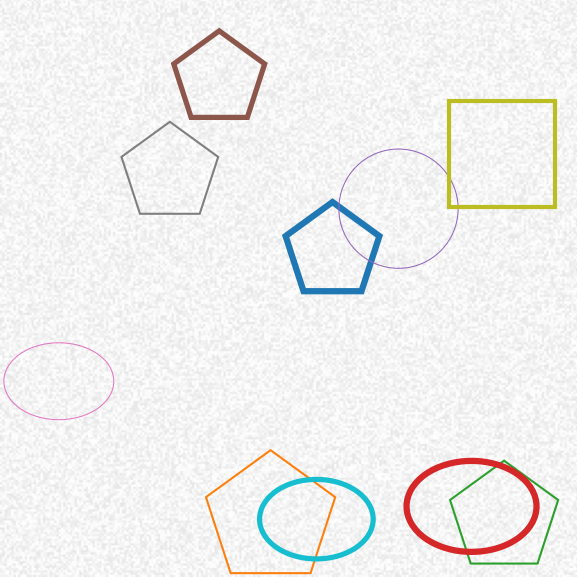[{"shape": "pentagon", "thickness": 3, "radius": 0.43, "center": [0.576, 0.564]}, {"shape": "pentagon", "thickness": 1, "radius": 0.59, "center": [0.469, 0.102]}, {"shape": "pentagon", "thickness": 1, "radius": 0.49, "center": [0.873, 0.103]}, {"shape": "oval", "thickness": 3, "radius": 0.56, "center": [0.817, 0.122]}, {"shape": "circle", "thickness": 0.5, "radius": 0.52, "center": [0.69, 0.638]}, {"shape": "pentagon", "thickness": 2.5, "radius": 0.41, "center": [0.38, 0.863]}, {"shape": "oval", "thickness": 0.5, "radius": 0.48, "center": [0.102, 0.339]}, {"shape": "pentagon", "thickness": 1, "radius": 0.44, "center": [0.294, 0.7]}, {"shape": "square", "thickness": 2, "radius": 0.46, "center": [0.869, 0.732]}, {"shape": "oval", "thickness": 2.5, "radius": 0.49, "center": [0.548, 0.1]}]